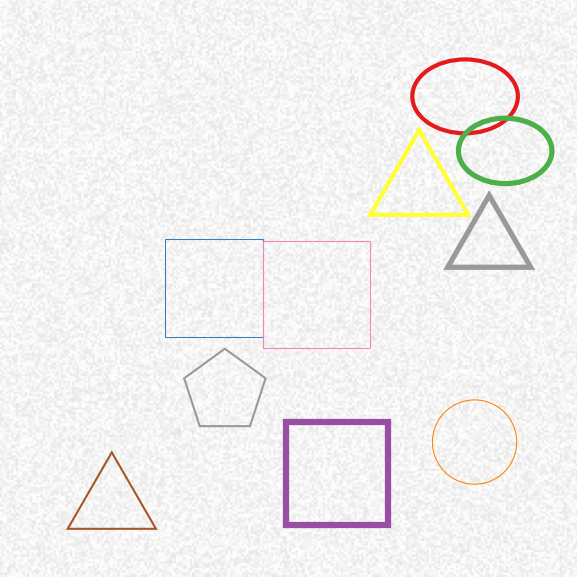[{"shape": "oval", "thickness": 2, "radius": 0.46, "center": [0.805, 0.832]}, {"shape": "square", "thickness": 0.5, "radius": 0.43, "center": [0.37, 0.5]}, {"shape": "oval", "thickness": 2.5, "radius": 0.4, "center": [0.875, 0.738]}, {"shape": "square", "thickness": 3, "radius": 0.44, "center": [0.583, 0.179]}, {"shape": "circle", "thickness": 0.5, "radius": 0.36, "center": [0.822, 0.234]}, {"shape": "triangle", "thickness": 2, "radius": 0.49, "center": [0.726, 0.676]}, {"shape": "triangle", "thickness": 1, "radius": 0.44, "center": [0.194, 0.128]}, {"shape": "square", "thickness": 0.5, "radius": 0.47, "center": [0.548, 0.489]}, {"shape": "triangle", "thickness": 2.5, "radius": 0.42, "center": [0.847, 0.578]}, {"shape": "pentagon", "thickness": 1, "radius": 0.37, "center": [0.389, 0.321]}]